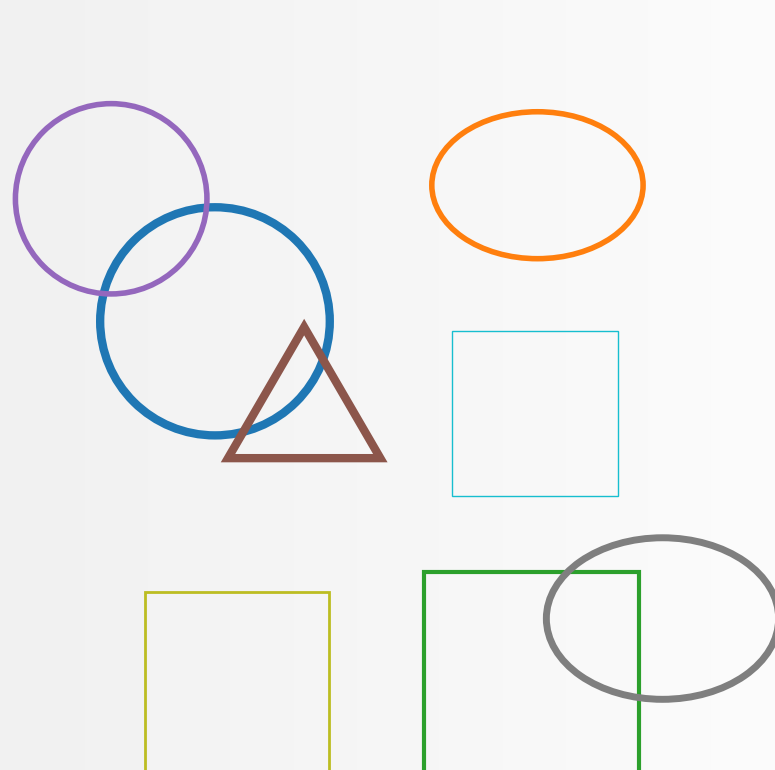[{"shape": "circle", "thickness": 3, "radius": 0.74, "center": [0.277, 0.583]}, {"shape": "oval", "thickness": 2, "radius": 0.68, "center": [0.693, 0.759]}, {"shape": "square", "thickness": 1.5, "radius": 0.69, "center": [0.686, 0.119]}, {"shape": "circle", "thickness": 2, "radius": 0.62, "center": [0.143, 0.742]}, {"shape": "triangle", "thickness": 3, "radius": 0.57, "center": [0.392, 0.462]}, {"shape": "oval", "thickness": 2.5, "radius": 0.75, "center": [0.855, 0.197]}, {"shape": "square", "thickness": 1, "radius": 0.59, "center": [0.305, 0.113]}, {"shape": "square", "thickness": 0.5, "radius": 0.54, "center": [0.69, 0.463]}]